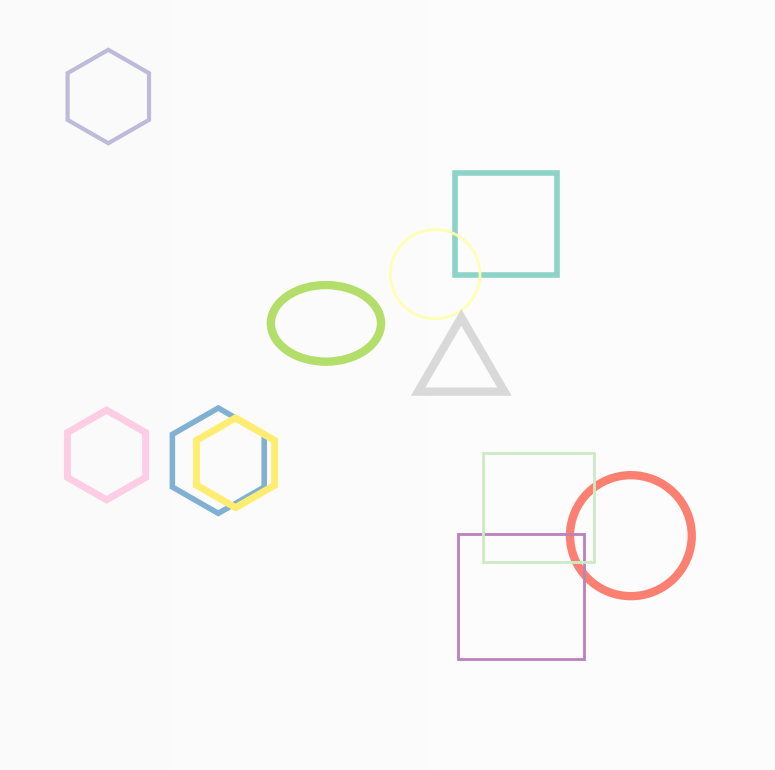[{"shape": "square", "thickness": 2, "radius": 0.33, "center": [0.653, 0.709]}, {"shape": "circle", "thickness": 1, "radius": 0.29, "center": [0.561, 0.644]}, {"shape": "hexagon", "thickness": 1.5, "radius": 0.3, "center": [0.14, 0.875]}, {"shape": "circle", "thickness": 3, "radius": 0.39, "center": [0.814, 0.304]}, {"shape": "hexagon", "thickness": 2, "radius": 0.34, "center": [0.282, 0.402]}, {"shape": "oval", "thickness": 3, "radius": 0.36, "center": [0.421, 0.58]}, {"shape": "hexagon", "thickness": 2.5, "radius": 0.29, "center": [0.137, 0.409]}, {"shape": "triangle", "thickness": 3, "radius": 0.32, "center": [0.595, 0.524]}, {"shape": "square", "thickness": 1, "radius": 0.41, "center": [0.673, 0.225]}, {"shape": "square", "thickness": 1, "radius": 0.36, "center": [0.695, 0.341]}, {"shape": "hexagon", "thickness": 2.5, "radius": 0.29, "center": [0.304, 0.399]}]